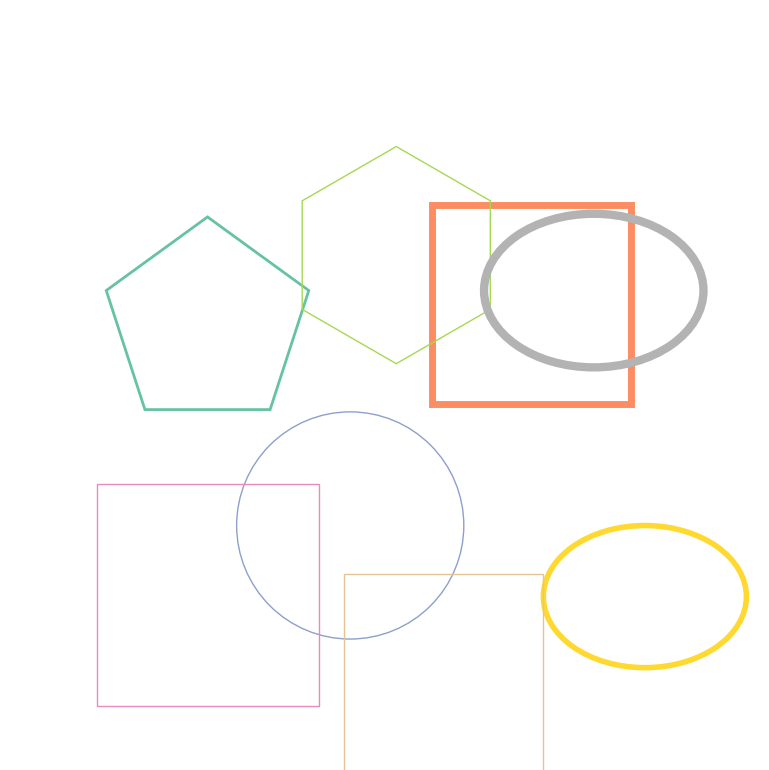[{"shape": "pentagon", "thickness": 1, "radius": 0.69, "center": [0.27, 0.58]}, {"shape": "square", "thickness": 2.5, "radius": 0.65, "center": [0.691, 0.605]}, {"shape": "circle", "thickness": 0.5, "radius": 0.74, "center": [0.455, 0.318]}, {"shape": "square", "thickness": 0.5, "radius": 0.72, "center": [0.27, 0.228]}, {"shape": "hexagon", "thickness": 0.5, "radius": 0.71, "center": [0.515, 0.669]}, {"shape": "oval", "thickness": 2, "radius": 0.66, "center": [0.837, 0.225]}, {"shape": "square", "thickness": 0.5, "radius": 0.65, "center": [0.576, 0.126]}, {"shape": "oval", "thickness": 3, "radius": 0.71, "center": [0.771, 0.623]}]